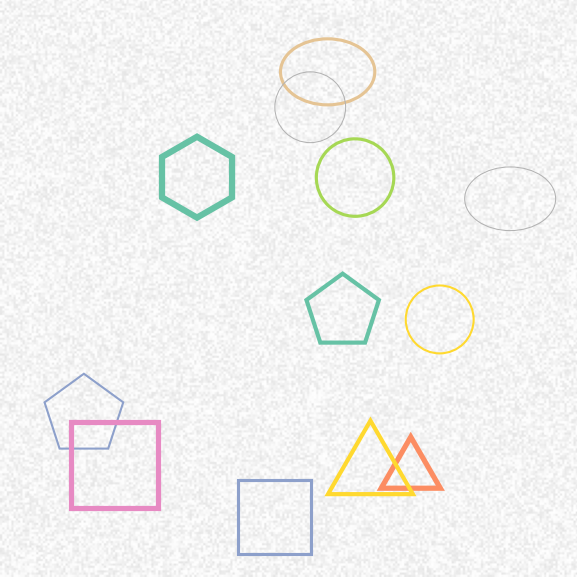[{"shape": "hexagon", "thickness": 3, "radius": 0.35, "center": [0.341, 0.692]}, {"shape": "pentagon", "thickness": 2, "radius": 0.33, "center": [0.593, 0.459]}, {"shape": "triangle", "thickness": 2.5, "radius": 0.3, "center": [0.711, 0.183]}, {"shape": "square", "thickness": 1.5, "radius": 0.32, "center": [0.476, 0.104]}, {"shape": "pentagon", "thickness": 1, "radius": 0.36, "center": [0.145, 0.28]}, {"shape": "square", "thickness": 2.5, "radius": 0.37, "center": [0.198, 0.194]}, {"shape": "circle", "thickness": 1.5, "radius": 0.34, "center": [0.615, 0.692]}, {"shape": "triangle", "thickness": 2, "radius": 0.42, "center": [0.641, 0.186]}, {"shape": "circle", "thickness": 1, "radius": 0.29, "center": [0.761, 0.446]}, {"shape": "oval", "thickness": 1.5, "radius": 0.41, "center": [0.567, 0.875]}, {"shape": "circle", "thickness": 0.5, "radius": 0.31, "center": [0.537, 0.813]}, {"shape": "oval", "thickness": 0.5, "radius": 0.39, "center": [0.883, 0.655]}]